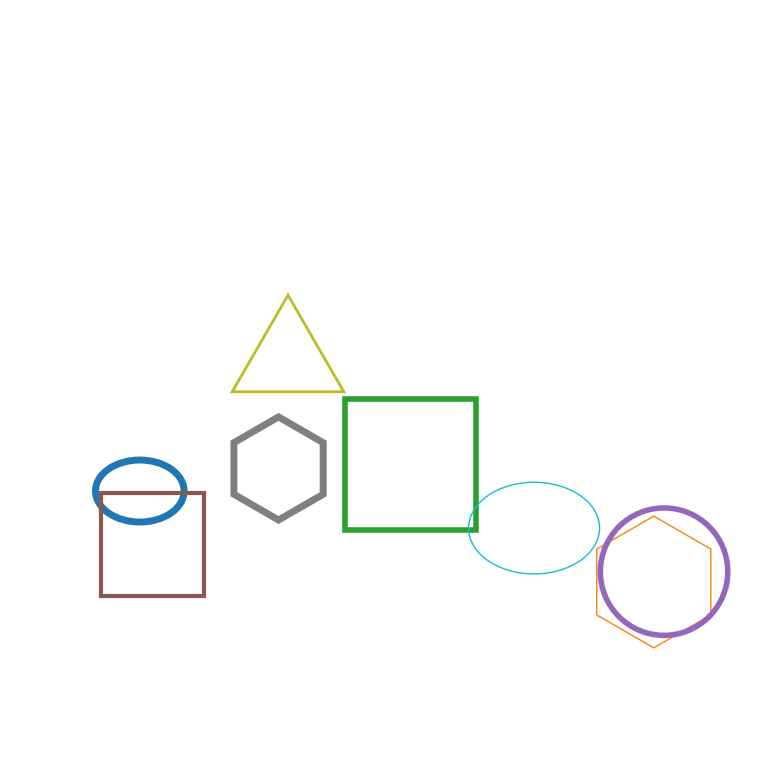[{"shape": "oval", "thickness": 2.5, "radius": 0.29, "center": [0.182, 0.362]}, {"shape": "hexagon", "thickness": 0.5, "radius": 0.43, "center": [0.849, 0.244]}, {"shape": "square", "thickness": 2, "radius": 0.43, "center": [0.533, 0.397]}, {"shape": "circle", "thickness": 2, "radius": 0.41, "center": [0.862, 0.258]}, {"shape": "square", "thickness": 1.5, "radius": 0.34, "center": [0.198, 0.293]}, {"shape": "hexagon", "thickness": 2.5, "radius": 0.33, "center": [0.362, 0.392]}, {"shape": "triangle", "thickness": 1, "radius": 0.42, "center": [0.374, 0.533]}, {"shape": "oval", "thickness": 0.5, "radius": 0.43, "center": [0.694, 0.314]}]